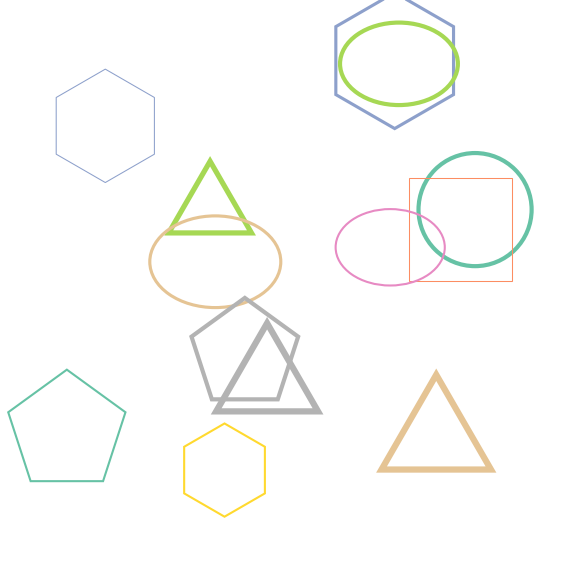[{"shape": "pentagon", "thickness": 1, "radius": 0.53, "center": [0.116, 0.252]}, {"shape": "circle", "thickness": 2, "radius": 0.49, "center": [0.823, 0.636]}, {"shape": "square", "thickness": 0.5, "radius": 0.45, "center": [0.798, 0.601]}, {"shape": "hexagon", "thickness": 1.5, "radius": 0.59, "center": [0.683, 0.894]}, {"shape": "hexagon", "thickness": 0.5, "radius": 0.49, "center": [0.182, 0.781]}, {"shape": "oval", "thickness": 1, "radius": 0.47, "center": [0.676, 0.571]}, {"shape": "triangle", "thickness": 2.5, "radius": 0.41, "center": [0.364, 0.637]}, {"shape": "oval", "thickness": 2, "radius": 0.51, "center": [0.691, 0.889]}, {"shape": "hexagon", "thickness": 1, "radius": 0.4, "center": [0.389, 0.185]}, {"shape": "oval", "thickness": 1.5, "radius": 0.57, "center": [0.373, 0.546]}, {"shape": "triangle", "thickness": 3, "radius": 0.55, "center": [0.755, 0.241]}, {"shape": "pentagon", "thickness": 2, "radius": 0.49, "center": [0.424, 0.386]}, {"shape": "triangle", "thickness": 3, "radius": 0.51, "center": [0.463, 0.338]}]